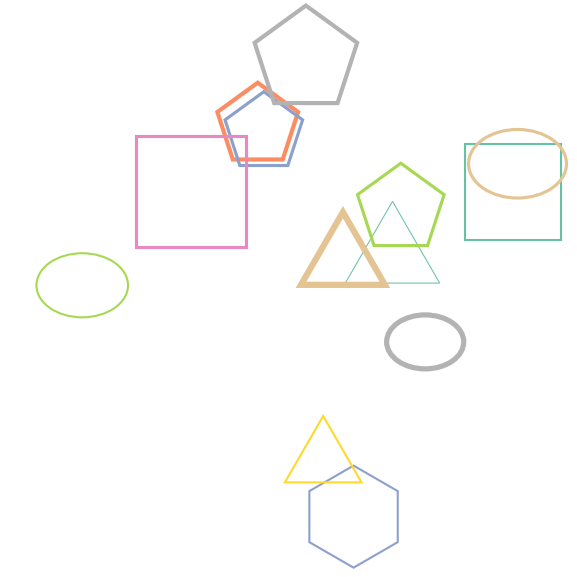[{"shape": "triangle", "thickness": 0.5, "radius": 0.47, "center": [0.68, 0.556]}, {"shape": "square", "thickness": 1, "radius": 0.42, "center": [0.888, 0.667]}, {"shape": "pentagon", "thickness": 2, "radius": 0.37, "center": [0.446, 0.782]}, {"shape": "pentagon", "thickness": 1.5, "radius": 0.35, "center": [0.457, 0.77]}, {"shape": "hexagon", "thickness": 1, "radius": 0.44, "center": [0.612, 0.105]}, {"shape": "square", "thickness": 1.5, "radius": 0.48, "center": [0.33, 0.668]}, {"shape": "oval", "thickness": 1, "radius": 0.4, "center": [0.142, 0.505]}, {"shape": "pentagon", "thickness": 1.5, "radius": 0.39, "center": [0.694, 0.638]}, {"shape": "triangle", "thickness": 1, "radius": 0.38, "center": [0.56, 0.202]}, {"shape": "oval", "thickness": 1.5, "radius": 0.42, "center": [0.896, 0.716]}, {"shape": "triangle", "thickness": 3, "radius": 0.42, "center": [0.594, 0.548]}, {"shape": "oval", "thickness": 2.5, "radius": 0.33, "center": [0.736, 0.407]}, {"shape": "pentagon", "thickness": 2, "radius": 0.47, "center": [0.53, 0.896]}]